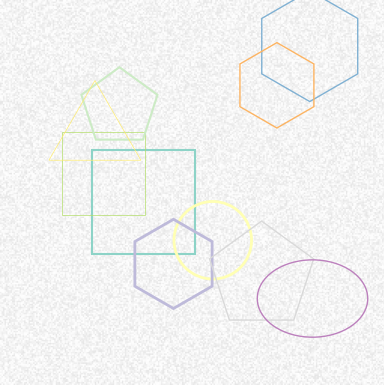[{"shape": "square", "thickness": 1.5, "radius": 0.67, "center": [0.372, 0.475]}, {"shape": "circle", "thickness": 2, "radius": 0.5, "center": [0.553, 0.376]}, {"shape": "hexagon", "thickness": 2, "radius": 0.58, "center": [0.451, 0.315]}, {"shape": "hexagon", "thickness": 1, "radius": 0.72, "center": [0.805, 0.88]}, {"shape": "hexagon", "thickness": 1, "radius": 0.55, "center": [0.719, 0.778]}, {"shape": "square", "thickness": 0.5, "radius": 0.54, "center": [0.268, 0.549]}, {"shape": "pentagon", "thickness": 1, "radius": 0.71, "center": [0.679, 0.284]}, {"shape": "oval", "thickness": 1, "radius": 0.72, "center": [0.812, 0.225]}, {"shape": "pentagon", "thickness": 1.5, "radius": 0.52, "center": [0.31, 0.721]}, {"shape": "triangle", "thickness": 0.5, "radius": 0.69, "center": [0.247, 0.653]}]